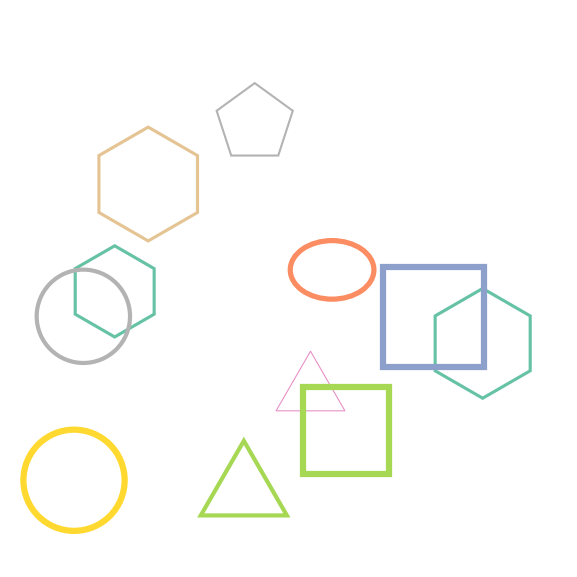[{"shape": "hexagon", "thickness": 1.5, "radius": 0.39, "center": [0.199, 0.495]}, {"shape": "hexagon", "thickness": 1.5, "radius": 0.48, "center": [0.836, 0.405]}, {"shape": "oval", "thickness": 2.5, "radius": 0.36, "center": [0.575, 0.532]}, {"shape": "square", "thickness": 3, "radius": 0.43, "center": [0.751, 0.45]}, {"shape": "triangle", "thickness": 0.5, "radius": 0.34, "center": [0.538, 0.322]}, {"shape": "triangle", "thickness": 2, "radius": 0.43, "center": [0.422, 0.15]}, {"shape": "square", "thickness": 3, "radius": 0.38, "center": [0.599, 0.253]}, {"shape": "circle", "thickness": 3, "radius": 0.44, "center": [0.128, 0.168]}, {"shape": "hexagon", "thickness": 1.5, "radius": 0.49, "center": [0.257, 0.68]}, {"shape": "circle", "thickness": 2, "radius": 0.4, "center": [0.144, 0.451]}, {"shape": "pentagon", "thickness": 1, "radius": 0.35, "center": [0.441, 0.786]}]